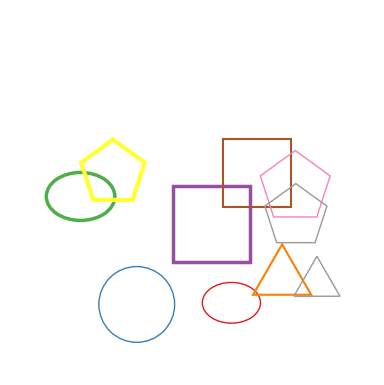[{"shape": "oval", "thickness": 1, "radius": 0.38, "center": [0.601, 0.213]}, {"shape": "circle", "thickness": 1, "radius": 0.49, "center": [0.355, 0.209]}, {"shape": "oval", "thickness": 2.5, "radius": 0.45, "center": [0.209, 0.49]}, {"shape": "square", "thickness": 2.5, "radius": 0.5, "center": [0.549, 0.418]}, {"shape": "triangle", "thickness": 1.5, "radius": 0.44, "center": [0.733, 0.278]}, {"shape": "pentagon", "thickness": 3, "radius": 0.43, "center": [0.293, 0.551]}, {"shape": "square", "thickness": 1.5, "radius": 0.44, "center": [0.668, 0.551]}, {"shape": "pentagon", "thickness": 1, "radius": 0.48, "center": [0.767, 0.514]}, {"shape": "pentagon", "thickness": 1, "radius": 0.42, "center": [0.768, 0.438]}, {"shape": "triangle", "thickness": 1, "radius": 0.35, "center": [0.823, 0.265]}]